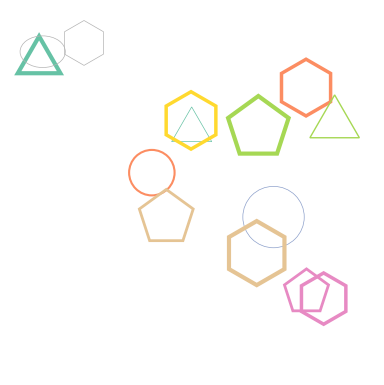[{"shape": "triangle", "thickness": 3, "radius": 0.32, "center": [0.102, 0.842]}, {"shape": "triangle", "thickness": 0.5, "radius": 0.3, "center": [0.498, 0.662]}, {"shape": "hexagon", "thickness": 2.5, "radius": 0.37, "center": [0.795, 0.773]}, {"shape": "circle", "thickness": 1.5, "radius": 0.3, "center": [0.394, 0.552]}, {"shape": "circle", "thickness": 0.5, "radius": 0.4, "center": [0.71, 0.436]}, {"shape": "hexagon", "thickness": 2.5, "radius": 0.33, "center": [0.841, 0.224]}, {"shape": "pentagon", "thickness": 2, "radius": 0.3, "center": [0.796, 0.241]}, {"shape": "triangle", "thickness": 1, "radius": 0.37, "center": [0.869, 0.679]}, {"shape": "pentagon", "thickness": 3, "radius": 0.41, "center": [0.671, 0.668]}, {"shape": "hexagon", "thickness": 2.5, "radius": 0.37, "center": [0.496, 0.687]}, {"shape": "pentagon", "thickness": 2, "radius": 0.37, "center": [0.432, 0.434]}, {"shape": "hexagon", "thickness": 3, "radius": 0.42, "center": [0.667, 0.343]}, {"shape": "hexagon", "thickness": 0.5, "radius": 0.29, "center": [0.218, 0.888]}, {"shape": "oval", "thickness": 0.5, "radius": 0.29, "center": [0.111, 0.866]}]